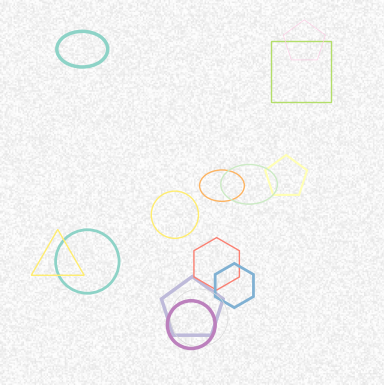[{"shape": "circle", "thickness": 2, "radius": 0.41, "center": [0.227, 0.321]}, {"shape": "oval", "thickness": 2.5, "radius": 0.33, "center": [0.214, 0.872]}, {"shape": "pentagon", "thickness": 1.5, "radius": 0.29, "center": [0.743, 0.54]}, {"shape": "pentagon", "thickness": 2.5, "radius": 0.42, "center": [0.499, 0.197]}, {"shape": "hexagon", "thickness": 1, "radius": 0.34, "center": [0.563, 0.315]}, {"shape": "hexagon", "thickness": 2, "radius": 0.29, "center": [0.609, 0.258]}, {"shape": "oval", "thickness": 1, "radius": 0.29, "center": [0.577, 0.518]}, {"shape": "square", "thickness": 1, "radius": 0.39, "center": [0.782, 0.815]}, {"shape": "pentagon", "thickness": 0.5, "radius": 0.29, "center": [0.791, 0.891]}, {"shape": "circle", "thickness": 0.5, "radius": 0.37, "center": [0.517, 0.174]}, {"shape": "circle", "thickness": 2.5, "radius": 0.31, "center": [0.497, 0.157]}, {"shape": "oval", "thickness": 1, "radius": 0.37, "center": [0.647, 0.521]}, {"shape": "circle", "thickness": 1, "radius": 0.31, "center": [0.454, 0.442]}, {"shape": "triangle", "thickness": 1, "radius": 0.4, "center": [0.15, 0.325]}]